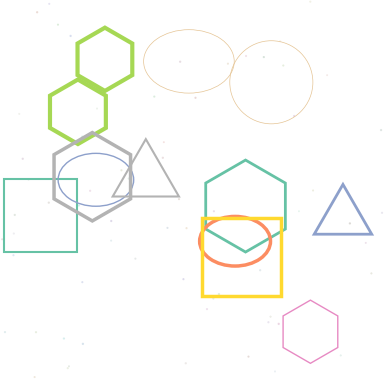[{"shape": "square", "thickness": 1.5, "radius": 0.47, "center": [0.105, 0.441]}, {"shape": "hexagon", "thickness": 2, "radius": 0.6, "center": [0.638, 0.465]}, {"shape": "oval", "thickness": 2.5, "radius": 0.46, "center": [0.611, 0.373]}, {"shape": "oval", "thickness": 1, "radius": 0.49, "center": [0.249, 0.533]}, {"shape": "triangle", "thickness": 2, "radius": 0.43, "center": [0.891, 0.435]}, {"shape": "hexagon", "thickness": 1, "radius": 0.41, "center": [0.806, 0.138]}, {"shape": "hexagon", "thickness": 3, "radius": 0.41, "center": [0.273, 0.846]}, {"shape": "hexagon", "thickness": 3, "radius": 0.42, "center": [0.202, 0.71]}, {"shape": "square", "thickness": 2.5, "radius": 0.51, "center": [0.627, 0.332]}, {"shape": "oval", "thickness": 0.5, "radius": 0.59, "center": [0.491, 0.841]}, {"shape": "circle", "thickness": 0.5, "radius": 0.54, "center": [0.705, 0.786]}, {"shape": "triangle", "thickness": 1.5, "radius": 0.5, "center": [0.379, 0.539]}, {"shape": "hexagon", "thickness": 2.5, "radius": 0.57, "center": [0.24, 0.541]}]